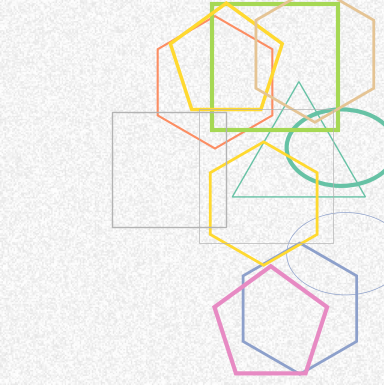[{"shape": "oval", "thickness": 3, "radius": 0.71, "center": [0.886, 0.616]}, {"shape": "triangle", "thickness": 1, "radius": 1.0, "center": [0.776, 0.588]}, {"shape": "hexagon", "thickness": 1.5, "radius": 0.86, "center": [0.558, 0.786]}, {"shape": "hexagon", "thickness": 2, "radius": 0.85, "center": [0.779, 0.198]}, {"shape": "oval", "thickness": 0.5, "radius": 0.76, "center": [0.898, 0.341]}, {"shape": "pentagon", "thickness": 3, "radius": 0.77, "center": [0.703, 0.155]}, {"shape": "square", "thickness": 3, "radius": 0.82, "center": [0.714, 0.826]}, {"shape": "pentagon", "thickness": 2.5, "radius": 0.76, "center": [0.588, 0.839]}, {"shape": "hexagon", "thickness": 2, "radius": 0.8, "center": [0.685, 0.471]}, {"shape": "hexagon", "thickness": 2, "radius": 0.88, "center": [0.818, 0.859]}, {"shape": "square", "thickness": 0.5, "radius": 0.87, "center": [0.69, 0.543]}, {"shape": "square", "thickness": 1, "radius": 0.74, "center": [0.438, 0.56]}]